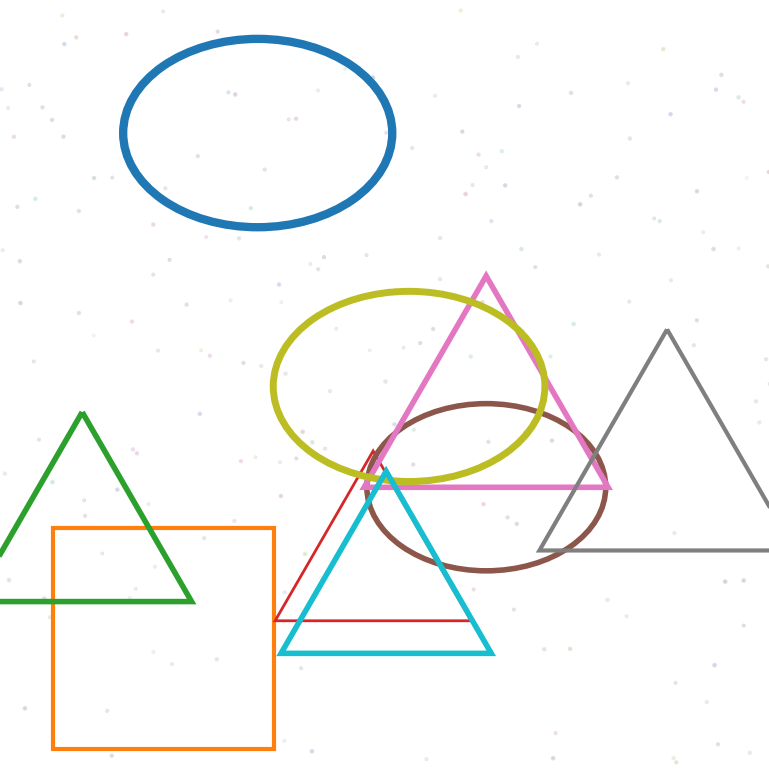[{"shape": "oval", "thickness": 3, "radius": 0.87, "center": [0.335, 0.827]}, {"shape": "square", "thickness": 1.5, "radius": 0.72, "center": [0.212, 0.171]}, {"shape": "triangle", "thickness": 2, "radius": 0.82, "center": [0.107, 0.301]}, {"shape": "triangle", "thickness": 1, "radius": 0.74, "center": [0.485, 0.267]}, {"shape": "oval", "thickness": 2, "radius": 0.78, "center": [0.632, 0.367]}, {"shape": "triangle", "thickness": 2, "radius": 0.91, "center": [0.631, 0.459]}, {"shape": "triangle", "thickness": 1.5, "radius": 0.96, "center": [0.866, 0.381]}, {"shape": "oval", "thickness": 2.5, "radius": 0.88, "center": [0.531, 0.498]}, {"shape": "triangle", "thickness": 2, "radius": 0.79, "center": [0.502, 0.23]}]